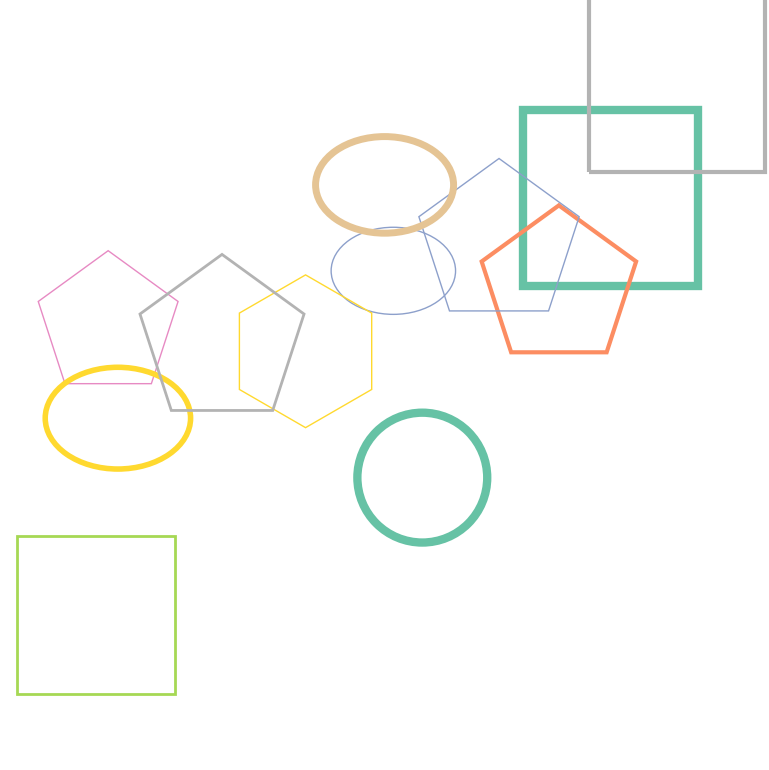[{"shape": "circle", "thickness": 3, "radius": 0.42, "center": [0.548, 0.38]}, {"shape": "square", "thickness": 3, "radius": 0.57, "center": [0.793, 0.743]}, {"shape": "pentagon", "thickness": 1.5, "radius": 0.53, "center": [0.726, 0.628]}, {"shape": "oval", "thickness": 0.5, "radius": 0.4, "center": [0.511, 0.648]}, {"shape": "pentagon", "thickness": 0.5, "radius": 0.55, "center": [0.648, 0.685]}, {"shape": "pentagon", "thickness": 0.5, "radius": 0.48, "center": [0.14, 0.579]}, {"shape": "square", "thickness": 1, "radius": 0.51, "center": [0.125, 0.201]}, {"shape": "oval", "thickness": 2, "radius": 0.47, "center": [0.153, 0.457]}, {"shape": "hexagon", "thickness": 0.5, "radius": 0.5, "center": [0.397, 0.544]}, {"shape": "oval", "thickness": 2.5, "radius": 0.45, "center": [0.499, 0.76]}, {"shape": "pentagon", "thickness": 1, "radius": 0.56, "center": [0.288, 0.558]}, {"shape": "square", "thickness": 1.5, "radius": 0.57, "center": [0.879, 0.891]}]